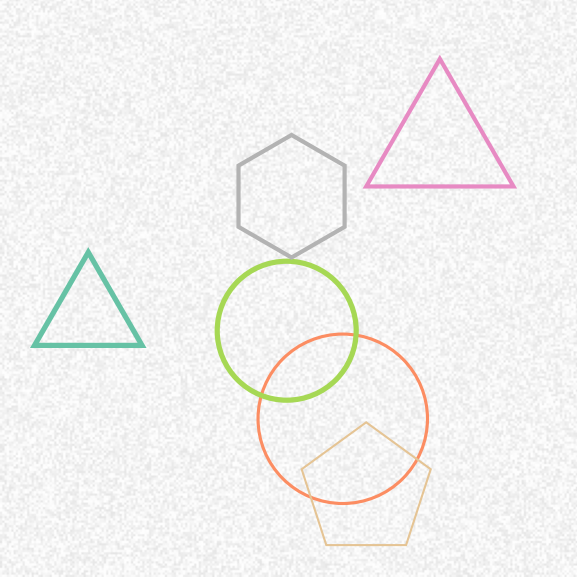[{"shape": "triangle", "thickness": 2.5, "radius": 0.54, "center": [0.153, 0.455]}, {"shape": "circle", "thickness": 1.5, "radius": 0.73, "center": [0.594, 0.274]}, {"shape": "triangle", "thickness": 2, "radius": 0.74, "center": [0.762, 0.75]}, {"shape": "circle", "thickness": 2.5, "radius": 0.6, "center": [0.496, 0.426]}, {"shape": "pentagon", "thickness": 1, "radius": 0.59, "center": [0.634, 0.15]}, {"shape": "hexagon", "thickness": 2, "radius": 0.53, "center": [0.505, 0.659]}]